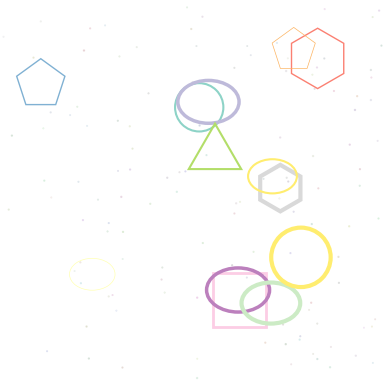[{"shape": "circle", "thickness": 1.5, "radius": 0.31, "center": [0.517, 0.721]}, {"shape": "oval", "thickness": 0.5, "radius": 0.3, "center": [0.24, 0.288]}, {"shape": "oval", "thickness": 2.5, "radius": 0.4, "center": [0.541, 0.735]}, {"shape": "hexagon", "thickness": 1, "radius": 0.39, "center": [0.825, 0.848]}, {"shape": "pentagon", "thickness": 1, "radius": 0.33, "center": [0.106, 0.782]}, {"shape": "pentagon", "thickness": 0.5, "radius": 0.29, "center": [0.763, 0.87]}, {"shape": "triangle", "thickness": 1.5, "radius": 0.39, "center": [0.558, 0.6]}, {"shape": "square", "thickness": 2, "radius": 0.35, "center": [0.622, 0.22]}, {"shape": "hexagon", "thickness": 3, "radius": 0.3, "center": [0.728, 0.511]}, {"shape": "oval", "thickness": 2.5, "radius": 0.41, "center": [0.618, 0.247]}, {"shape": "oval", "thickness": 3, "radius": 0.38, "center": [0.704, 0.213]}, {"shape": "circle", "thickness": 3, "radius": 0.39, "center": [0.782, 0.332]}, {"shape": "oval", "thickness": 1.5, "radius": 0.32, "center": [0.708, 0.542]}]